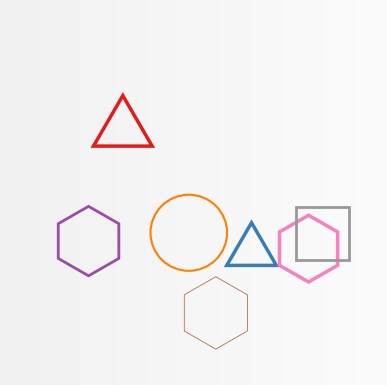[{"shape": "triangle", "thickness": 2.5, "radius": 0.44, "center": [0.317, 0.664]}, {"shape": "triangle", "thickness": 2.5, "radius": 0.37, "center": [0.649, 0.348]}, {"shape": "hexagon", "thickness": 2, "radius": 0.45, "center": [0.229, 0.374]}, {"shape": "circle", "thickness": 1.5, "radius": 0.49, "center": [0.487, 0.395]}, {"shape": "hexagon", "thickness": 0.5, "radius": 0.47, "center": [0.557, 0.187]}, {"shape": "hexagon", "thickness": 2.5, "radius": 0.43, "center": [0.796, 0.354]}, {"shape": "square", "thickness": 2, "radius": 0.34, "center": [0.833, 0.394]}]